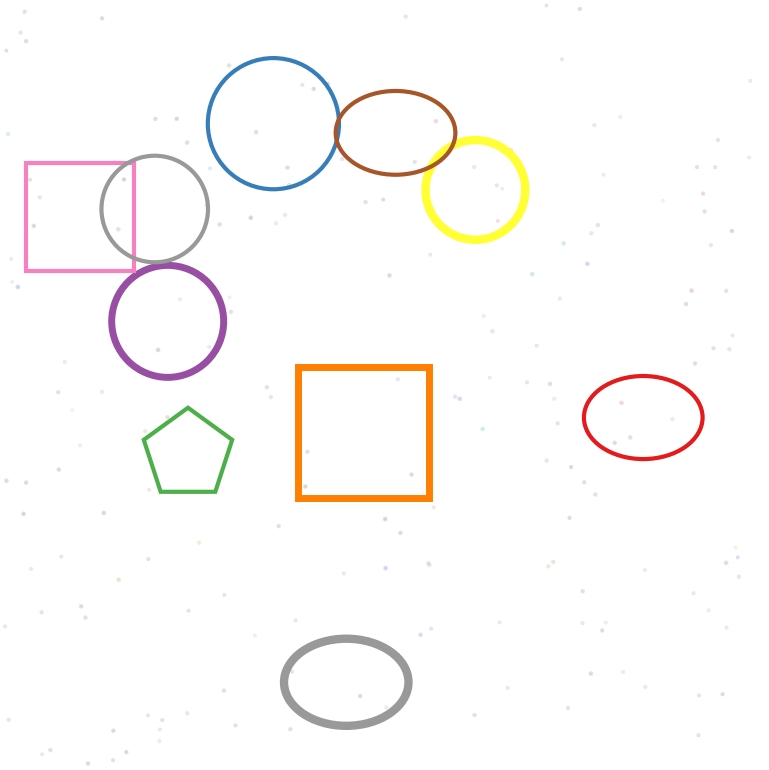[{"shape": "oval", "thickness": 1.5, "radius": 0.39, "center": [0.835, 0.458]}, {"shape": "circle", "thickness": 1.5, "radius": 0.43, "center": [0.355, 0.839]}, {"shape": "pentagon", "thickness": 1.5, "radius": 0.3, "center": [0.244, 0.41]}, {"shape": "circle", "thickness": 2.5, "radius": 0.36, "center": [0.218, 0.583]}, {"shape": "square", "thickness": 2.5, "radius": 0.43, "center": [0.472, 0.438]}, {"shape": "circle", "thickness": 3, "radius": 0.32, "center": [0.617, 0.753]}, {"shape": "oval", "thickness": 1.5, "radius": 0.39, "center": [0.514, 0.827]}, {"shape": "square", "thickness": 1.5, "radius": 0.35, "center": [0.104, 0.718]}, {"shape": "oval", "thickness": 3, "radius": 0.4, "center": [0.45, 0.114]}, {"shape": "circle", "thickness": 1.5, "radius": 0.35, "center": [0.201, 0.729]}]